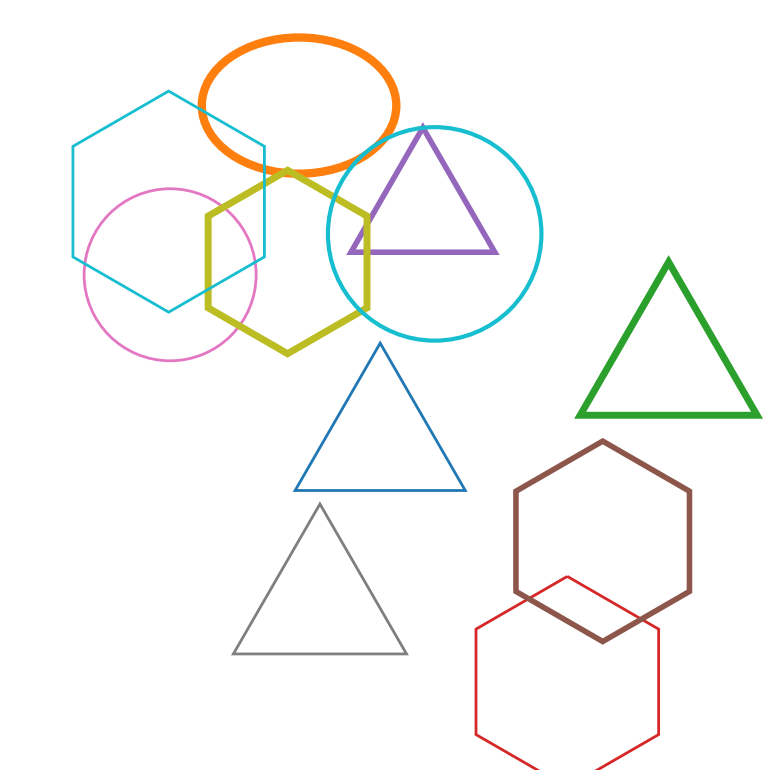[{"shape": "triangle", "thickness": 1, "radius": 0.64, "center": [0.494, 0.427]}, {"shape": "oval", "thickness": 3, "radius": 0.63, "center": [0.388, 0.863]}, {"shape": "triangle", "thickness": 2.5, "radius": 0.66, "center": [0.868, 0.527]}, {"shape": "hexagon", "thickness": 1, "radius": 0.68, "center": [0.737, 0.114]}, {"shape": "triangle", "thickness": 2, "radius": 0.54, "center": [0.549, 0.726]}, {"shape": "hexagon", "thickness": 2, "radius": 0.65, "center": [0.783, 0.297]}, {"shape": "circle", "thickness": 1, "radius": 0.56, "center": [0.221, 0.643]}, {"shape": "triangle", "thickness": 1, "radius": 0.65, "center": [0.416, 0.216]}, {"shape": "hexagon", "thickness": 2.5, "radius": 0.6, "center": [0.373, 0.66]}, {"shape": "hexagon", "thickness": 1, "radius": 0.72, "center": [0.219, 0.738]}, {"shape": "circle", "thickness": 1.5, "radius": 0.69, "center": [0.565, 0.696]}]